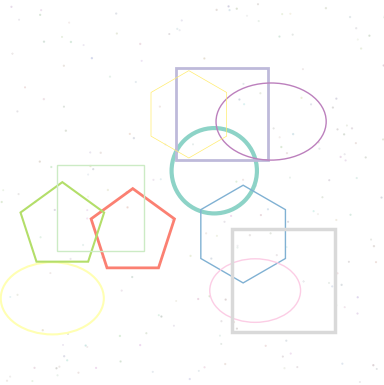[{"shape": "circle", "thickness": 3, "radius": 0.55, "center": [0.557, 0.556]}, {"shape": "oval", "thickness": 1.5, "radius": 0.67, "center": [0.136, 0.225]}, {"shape": "square", "thickness": 2, "radius": 0.6, "center": [0.577, 0.705]}, {"shape": "pentagon", "thickness": 2, "radius": 0.57, "center": [0.345, 0.396]}, {"shape": "hexagon", "thickness": 1, "radius": 0.63, "center": [0.631, 0.392]}, {"shape": "pentagon", "thickness": 1.5, "radius": 0.57, "center": [0.162, 0.413]}, {"shape": "oval", "thickness": 1, "radius": 0.59, "center": [0.663, 0.245]}, {"shape": "square", "thickness": 2.5, "radius": 0.67, "center": [0.737, 0.272]}, {"shape": "oval", "thickness": 1, "radius": 0.72, "center": [0.704, 0.684]}, {"shape": "square", "thickness": 1, "radius": 0.56, "center": [0.261, 0.461]}, {"shape": "hexagon", "thickness": 0.5, "radius": 0.57, "center": [0.49, 0.703]}]